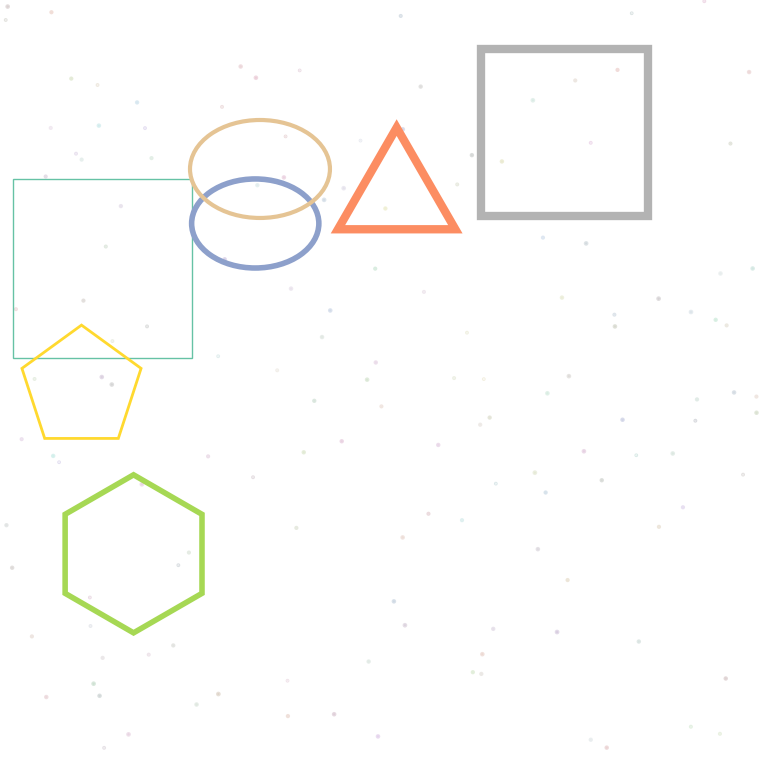[{"shape": "square", "thickness": 0.5, "radius": 0.58, "center": [0.133, 0.652]}, {"shape": "triangle", "thickness": 3, "radius": 0.44, "center": [0.515, 0.746]}, {"shape": "oval", "thickness": 2, "radius": 0.41, "center": [0.331, 0.71]}, {"shape": "hexagon", "thickness": 2, "radius": 0.51, "center": [0.173, 0.281]}, {"shape": "pentagon", "thickness": 1, "radius": 0.41, "center": [0.106, 0.496]}, {"shape": "oval", "thickness": 1.5, "radius": 0.45, "center": [0.338, 0.781]}, {"shape": "square", "thickness": 3, "radius": 0.54, "center": [0.733, 0.828]}]